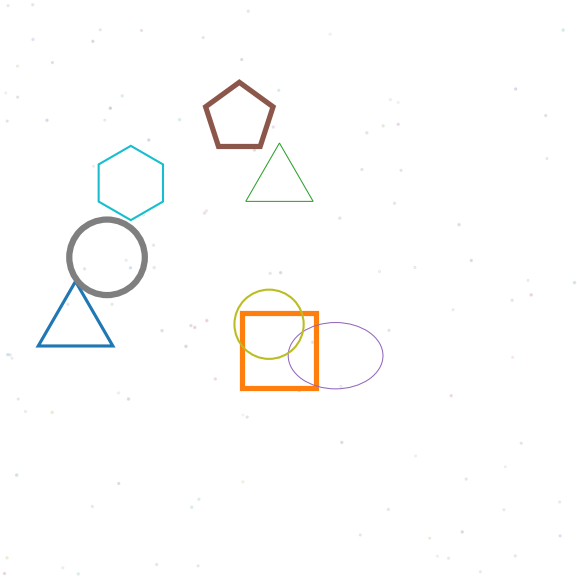[{"shape": "triangle", "thickness": 1.5, "radius": 0.37, "center": [0.131, 0.437]}, {"shape": "square", "thickness": 2.5, "radius": 0.32, "center": [0.483, 0.392]}, {"shape": "triangle", "thickness": 0.5, "radius": 0.34, "center": [0.484, 0.684]}, {"shape": "oval", "thickness": 0.5, "radius": 0.41, "center": [0.581, 0.383]}, {"shape": "pentagon", "thickness": 2.5, "radius": 0.31, "center": [0.414, 0.795]}, {"shape": "circle", "thickness": 3, "radius": 0.33, "center": [0.185, 0.554]}, {"shape": "circle", "thickness": 1, "radius": 0.3, "center": [0.466, 0.438]}, {"shape": "hexagon", "thickness": 1, "radius": 0.32, "center": [0.227, 0.682]}]